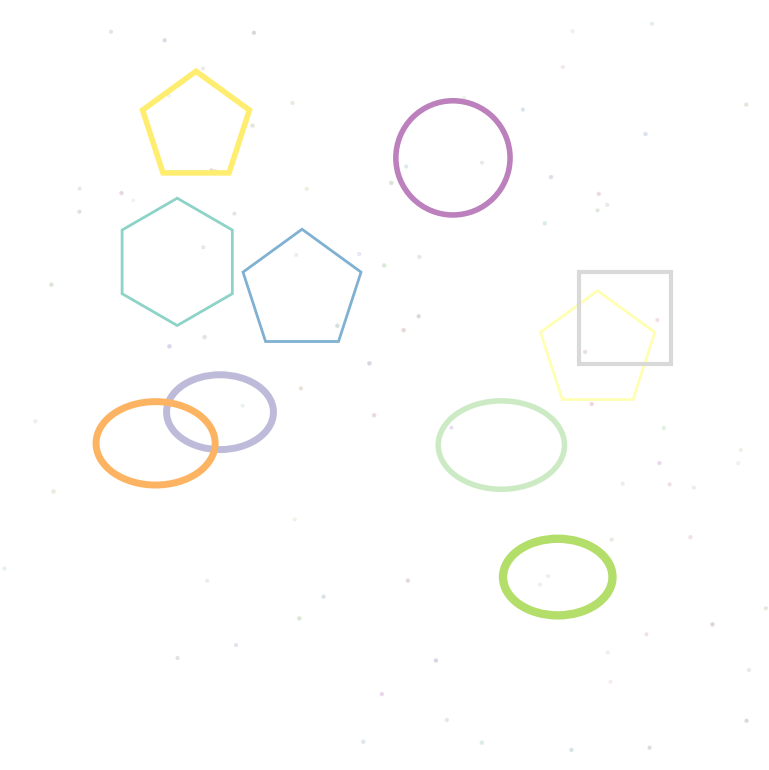[{"shape": "hexagon", "thickness": 1, "radius": 0.41, "center": [0.23, 0.66]}, {"shape": "pentagon", "thickness": 1, "radius": 0.39, "center": [0.776, 0.544]}, {"shape": "oval", "thickness": 2.5, "radius": 0.35, "center": [0.286, 0.465]}, {"shape": "pentagon", "thickness": 1, "radius": 0.4, "center": [0.392, 0.622]}, {"shape": "oval", "thickness": 2.5, "radius": 0.39, "center": [0.202, 0.424]}, {"shape": "oval", "thickness": 3, "radius": 0.36, "center": [0.724, 0.251]}, {"shape": "square", "thickness": 1.5, "radius": 0.3, "center": [0.812, 0.587]}, {"shape": "circle", "thickness": 2, "radius": 0.37, "center": [0.588, 0.795]}, {"shape": "oval", "thickness": 2, "radius": 0.41, "center": [0.651, 0.422]}, {"shape": "pentagon", "thickness": 2, "radius": 0.36, "center": [0.255, 0.834]}]